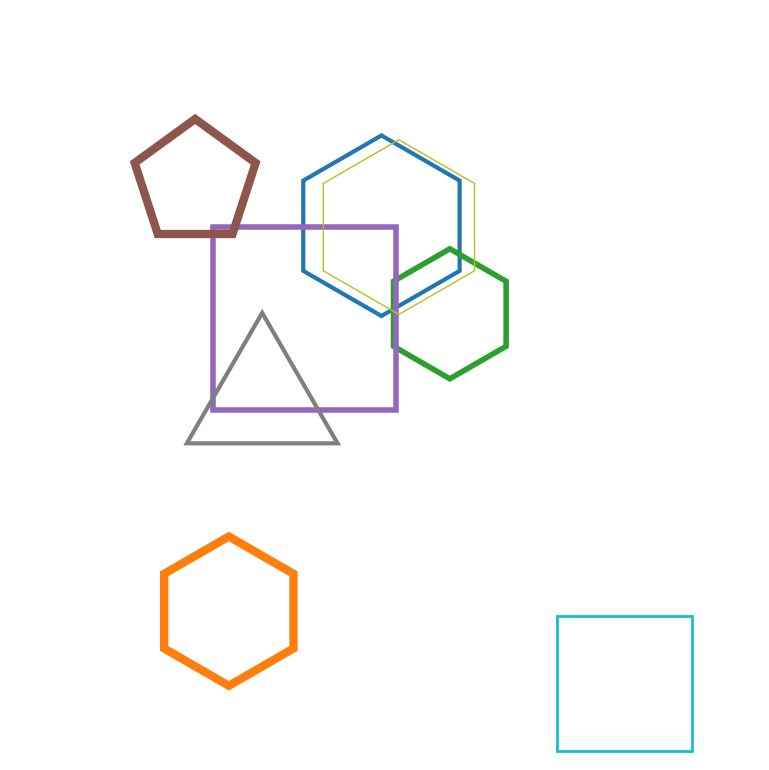[{"shape": "hexagon", "thickness": 1.5, "radius": 0.59, "center": [0.495, 0.707]}, {"shape": "hexagon", "thickness": 3, "radius": 0.48, "center": [0.297, 0.206]}, {"shape": "hexagon", "thickness": 2, "radius": 0.42, "center": [0.584, 0.592]}, {"shape": "square", "thickness": 2, "radius": 0.6, "center": [0.396, 0.586]}, {"shape": "pentagon", "thickness": 3, "radius": 0.41, "center": [0.253, 0.763]}, {"shape": "triangle", "thickness": 1.5, "radius": 0.56, "center": [0.341, 0.481]}, {"shape": "hexagon", "thickness": 0.5, "radius": 0.57, "center": [0.518, 0.705]}, {"shape": "square", "thickness": 1, "radius": 0.44, "center": [0.811, 0.112]}]